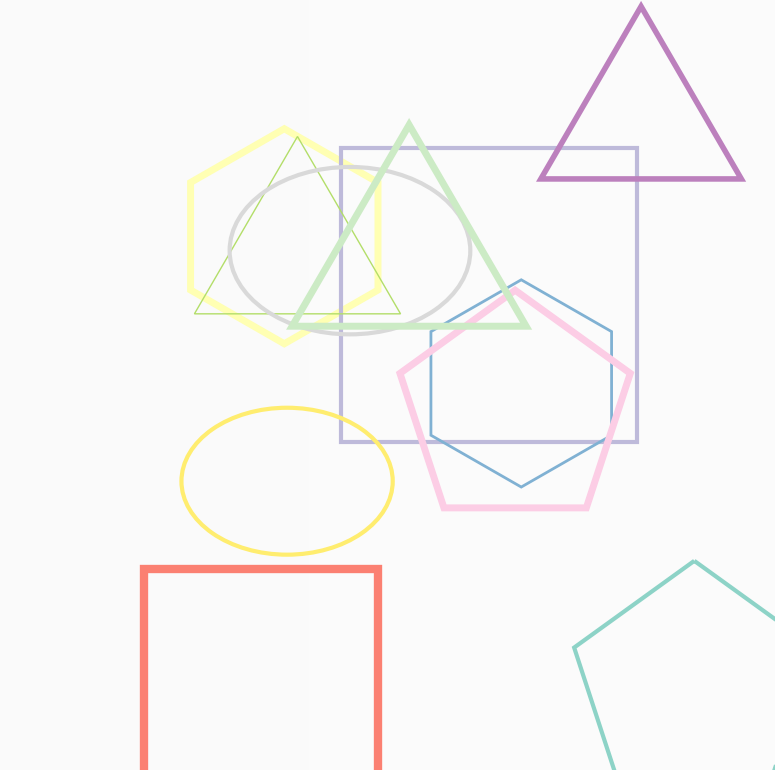[{"shape": "pentagon", "thickness": 1.5, "radius": 0.82, "center": [0.896, 0.109]}, {"shape": "hexagon", "thickness": 2.5, "radius": 0.7, "center": [0.367, 0.693]}, {"shape": "square", "thickness": 1.5, "radius": 0.96, "center": [0.631, 0.617]}, {"shape": "square", "thickness": 3, "radius": 0.75, "center": [0.337, 0.111]}, {"shape": "hexagon", "thickness": 1, "radius": 0.67, "center": [0.673, 0.502]}, {"shape": "triangle", "thickness": 0.5, "radius": 0.77, "center": [0.384, 0.669]}, {"shape": "pentagon", "thickness": 2.5, "radius": 0.78, "center": [0.665, 0.467]}, {"shape": "oval", "thickness": 1.5, "radius": 0.78, "center": [0.452, 0.674]}, {"shape": "triangle", "thickness": 2, "radius": 0.75, "center": [0.827, 0.842]}, {"shape": "triangle", "thickness": 2.5, "radius": 0.87, "center": [0.528, 0.663]}, {"shape": "oval", "thickness": 1.5, "radius": 0.68, "center": [0.37, 0.375]}]